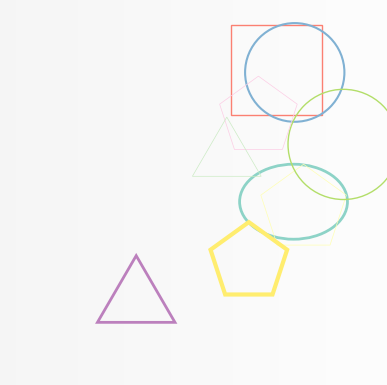[{"shape": "oval", "thickness": 2, "radius": 0.7, "center": [0.758, 0.476]}, {"shape": "pentagon", "thickness": 0.5, "radius": 0.58, "center": [0.783, 0.457]}, {"shape": "square", "thickness": 1, "radius": 0.59, "center": [0.714, 0.818]}, {"shape": "circle", "thickness": 1.5, "radius": 0.64, "center": [0.761, 0.812]}, {"shape": "circle", "thickness": 1, "radius": 0.72, "center": [0.886, 0.625]}, {"shape": "pentagon", "thickness": 0.5, "radius": 0.53, "center": [0.667, 0.697]}, {"shape": "triangle", "thickness": 2, "radius": 0.58, "center": [0.351, 0.22]}, {"shape": "triangle", "thickness": 0.5, "radius": 0.51, "center": [0.585, 0.593]}, {"shape": "pentagon", "thickness": 3, "radius": 0.52, "center": [0.642, 0.319]}]